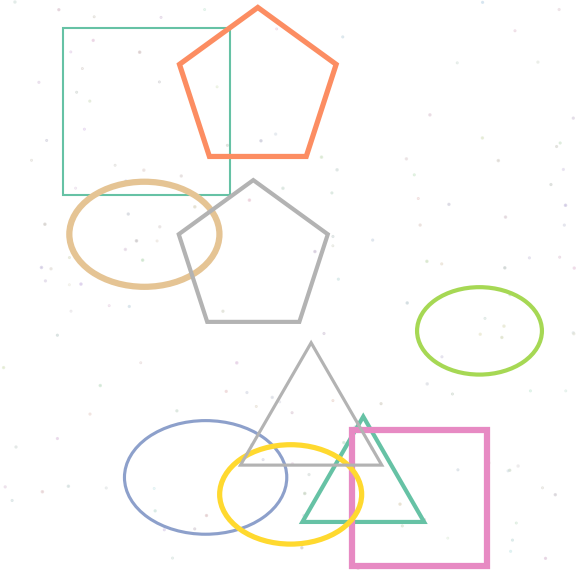[{"shape": "square", "thickness": 1, "radius": 0.72, "center": [0.254, 0.806]}, {"shape": "triangle", "thickness": 2, "radius": 0.61, "center": [0.629, 0.156]}, {"shape": "pentagon", "thickness": 2.5, "radius": 0.71, "center": [0.446, 0.844]}, {"shape": "oval", "thickness": 1.5, "radius": 0.7, "center": [0.356, 0.172]}, {"shape": "square", "thickness": 3, "radius": 0.59, "center": [0.727, 0.137]}, {"shape": "oval", "thickness": 2, "radius": 0.54, "center": [0.83, 0.426]}, {"shape": "oval", "thickness": 2.5, "radius": 0.61, "center": [0.503, 0.143]}, {"shape": "oval", "thickness": 3, "radius": 0.65, "center": [0.25, 0.593]}, {"shape": "pentagon", "thickness": 2, "radius": 0.68, "center": [0.439, 0.552]}, {"shape": "triangle", "thickness": 1.5, "radius": 0.71, "center": [0.539, 0.264]}]